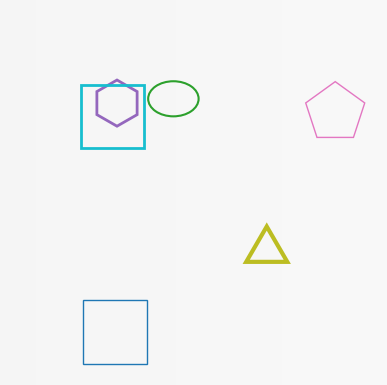[{"shape": "square", "thickness": 1, "radius": 0.42, "center": [0.297, 0.138]}, {"shape": "oval", "thickness": 1.5, "radius": 0.33, "center": [0.447, 0.743]}, {"shape": "hexagon", "thickness": 2, "radius": 0.3, "center": [0.302, 0.732]}, {"shape": "pentagon", "thickness": 1, "radius": 0.4, "center": [0.865, 0.708]}, {"shape": "triangle", "thickness": 3, "radius": 0.31, "center": [0.688, 0.35]}, {"shape": "square", "thickness": 2, "radius": 0.41, "center": [0.292, 0.698]}]